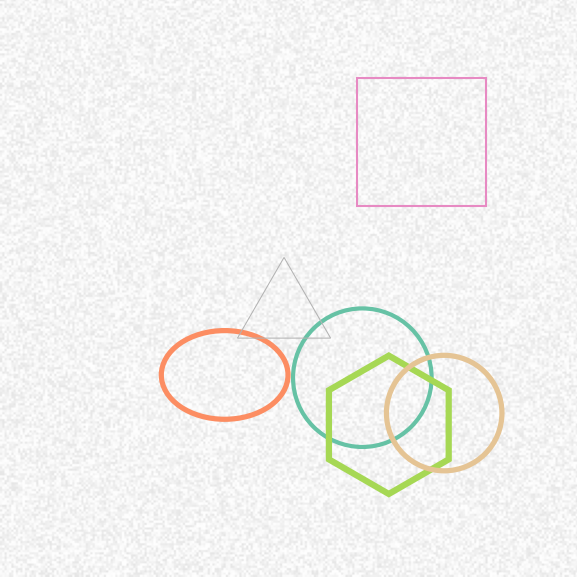[{"shape": "circle", "thickness": 2, "radius": 0.6, "center": [0.627, 0.345]}, {"shape": "oval", "thickness": 2.5, "radius": 0.55, "center": [0.389, 0.35]}, {"shape": "square", "thickness": 1, "radius": 0.56, "center": [0.73, 0.753]}, {"shape": "hexagon", "thickness": 3, "radius": 0.6, "center": [0.673, 0.264]}, {"shape": "circle", "thickness": 2.5, "radius": 0.5, "center": [0.769, 0.284]}, {"shape": "triangle", "thickness": 0.5, "radius": 0.47, "center": [0.492, 0.46]}]